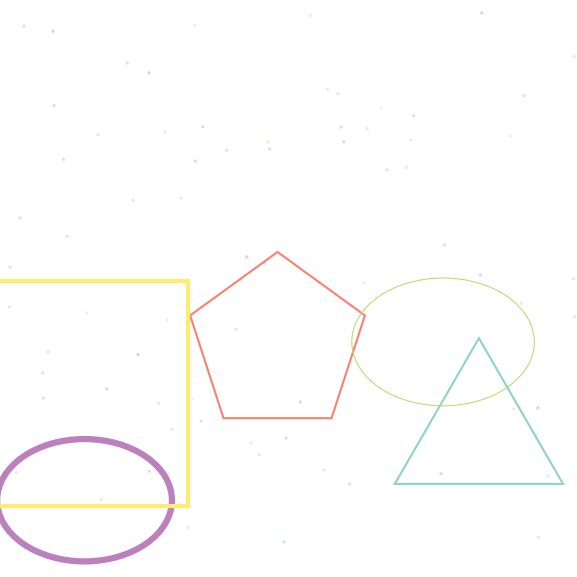[{"shape": "triangle", "thickness": 1, "radius": 0.84, "center": [0.829, 0.245]}, {"shape": "pentagon", "thickness": 1, "radius": 0.8, "center": [0.481, 0.404]}, {"shape": "oval", "thickness": 0.5, "radius": 0.79, "center": [0.767, 0.407]}, {"shape": "oval", "thickness": 3, "radius": 0.76, "center": [0.146, 0.133]}, {"shape": "square", "thickness": 2, "radius": 0.98, "center": [0.131, 0.318]}]